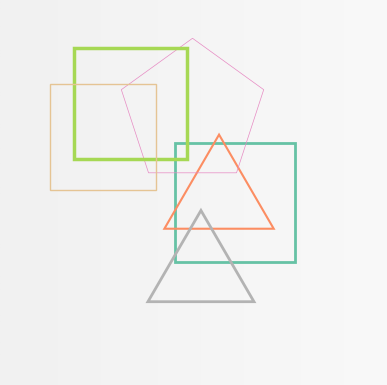[{"shape": "square", "thickness": 2, "radius": 0.77, "center": [0.607, 0.475]}, {"shape": "triangle", "thickness": 1.5, "radius": 0.81, "center": [0.565, 0.487]}, {"shape": "pentagon", "thickness": 0.5, "radius": 0.97, "center": [0.497, 0.707]}, {"shape": "square", "thickness": 2.5, "radius": 0.73, "center": [0.336, 0.731]}, {"shape": "square", "thickness": 1, "radius": 0.68, "center": [0.266, 0.644]}, {"shape": "triangle", "thickness": 2, "radius": 0.79, "center": [0.519, 0.295]}]